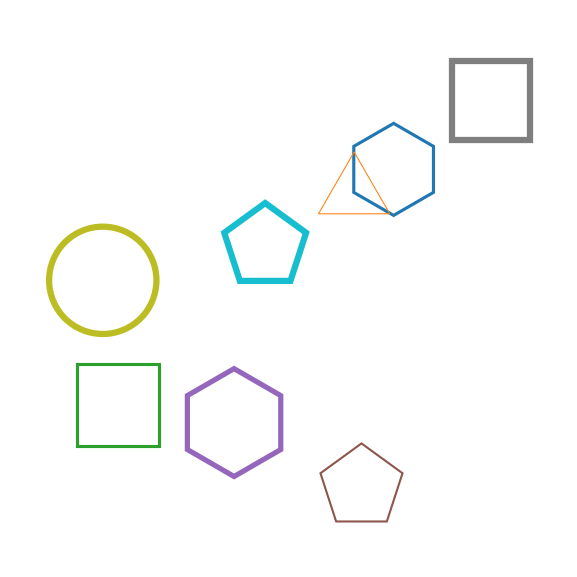[{"shape": "hexagon", "thickness": 1.5, "radius": 0.4, "center": [0.682, 0.706]}, {"shape": "triangle", "thickness": 0.5, "radius": 0.36, "center": [0.613, 0.665]}, {"shape": "square", "thickness": 1.5, "radius": 0.35, "center": [0.204, 0.298]}, {"shape": "hexagon", "thickness": 2.5, "radius": 0.47, "center": [0.405, 0.267]}, {"shape": "pentagon", "thickness": 1, "radius": 0.37, "center": [0.626, 0.157]}, {"shape": "square", "thickness": 3, "radius": 0.34, "center": [0.85, 0.825]}, {"shape": "circle", "thickness": 3, "radius": 0.46, "center": [0.178, 0.514]}, {"shape": "pentagon", "thickness": 3, "radius": 0.37, "center": [0.459, 0.573]}]